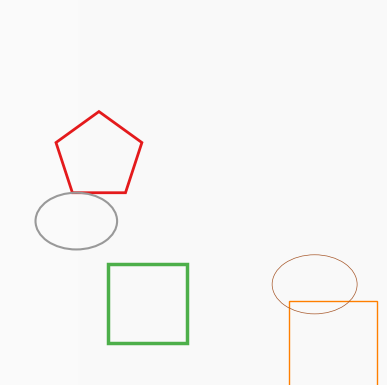[{"shape": "pentagon", "thickness": 2, "radius": 0.58, "center": [0.255, 0.594]}, {"shape": "square", "thickness": 2.5, "radius": 0.51, "center": [0.38, 0.212]}, {"shape": "square", "thickness": 1, "radius": 0.57, "center": [0.86, 0.104]}, {"shape": "oval", "thickness": 0.5, "radius": 0.55, "center": [0.812, 0.261]}, {"shape": "oval", "thickness": 1.5, "radius": 0.53, "center": [0.197, 0.426]}]